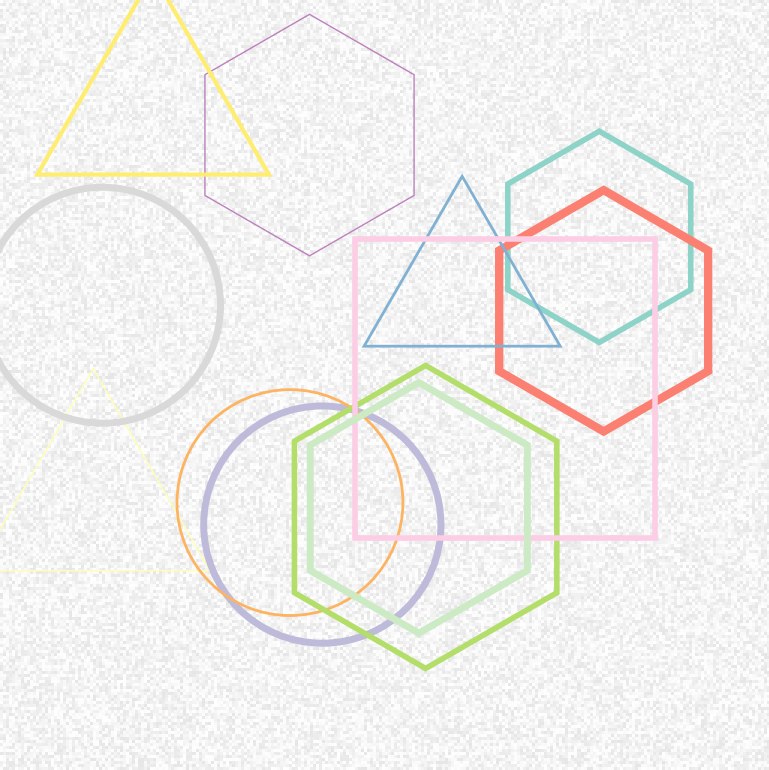[{"shape": "hexagon", "thickness": 2, "radius": 0.69, "center": [0.778, 0.692]}, {"shape": "triangle", "thickness": 0.5, "radius": 0.88, "center": [0.121, 0.346]}, {"shape": "circle", "thickness": 2.5, "radius": 0.77, "center": [0.419, 0.319]}, {"shape": "hexagon", "thickness": 3, "radius": 0.78, "center": [0.784, 0.596]}, {"shape": "triangle", "thickness": 1, "radius": 0.74, "center": [0.6, 0.624]}, {"shape": "circle", "thickness": 1, "radius": 0.73, "center": [0.377, 0.347]}, {"shape": "hexagon", "thickness": 2, "radius": 0.98, "center": [0.553, 0.329]}, {"shape": "square", "thickness": 2, "radius": 0.97, "center": [0.656, 0.496]}, {"shape": "circle", "thickness": 2.5, "radius": 0.77, "center": [0.133, 0.604]}, {"shape": "hexagon", "thickness": 0.5, "radius": 0.78, "center": [0.402, 0.825]}, {"shape": "hexagon", "thickness": 2.5, "radius": 0.81, "center": [0.544, 0.34]}, {"shape": "triangle", "thickness": 1.5, "radius": 0.87, "center": [0.199, 0.86]}]